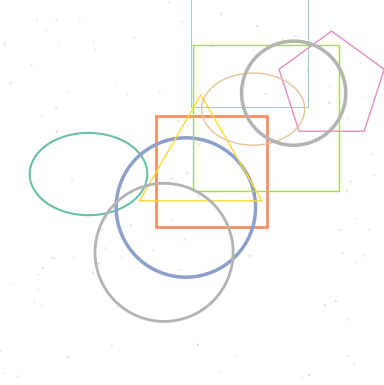[{"shape": "square", "thickness": 0.5, "radius": 0.76, "center": [0.648, 0.873]}, {"shape": "oval", "thickness": 1.5, "radius": 0.76, "center": [0.23, 0.548]}, {"shape": "square", "thickness": 2, "radius": 0.72, "center": [0.549, 0.555]}, {"shape": "circle", "thickness": 2.5, "radius": 0.91, "center": [0.483, 0.461]}, {"shape": "pentagon", "thickness": 1, "radius": 0.72, "center": [0.861, 0.776]}, {"shape": "square", "thickness": 1, "radius": 0.95, "center": [0.69, 0.694]}, {"shape": "triangle", "thickness": 1, "radius": 0.92, "center": [0.522, 0.57]}, {"shape": "oval", "thickness": 1, "radius": 0.67, "center": [0.657, 0.717]}, {"shape": "circle", "thickness": 2, "radius": 0.9, "center": [0.426, 0.345]}, {"shape": "circle", "thickness": 2.5, "radius": 0.68, "center": [0.763, 0.758]}]